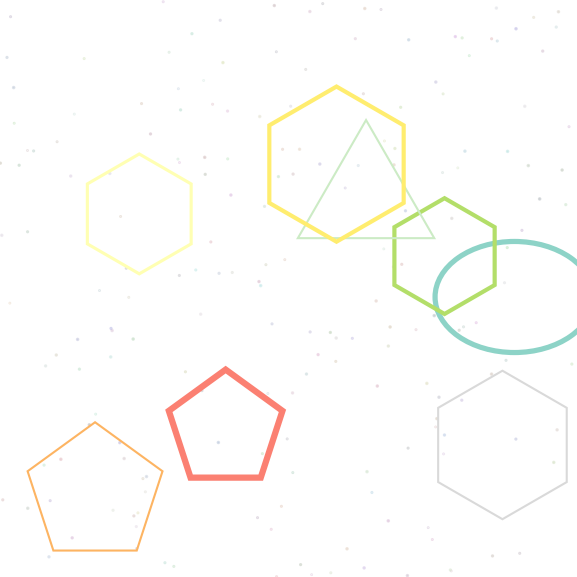[{"shape": "oval", "thickness": 2.5, "radius": 0.69, "center": [0.891, 0.485]}, {"shape": "hexagon", "thickness": 1.5, "radius": 0.52, "center": [0.241, 0.629]}, {"shape": "pentagon", "thickness": 3, "radius": 0.52, "center": [0.391, 0.256]}, {"shape": "pentagon", "thickness": 1, "radius": 0.61, "center": [0.165, 0.145]}, {"shape": "hexagon", "thickness": 2, "radius": 0.5, "center": [0.77, 0.556]}, {"shape": "hexagon", "thickness": 1, "radius": 0.64, "center": [0.87, 0.229]}, {"shape": "triangle", "thickness": 1, "radius": 0.68, "center": [0.634, 0.655]}, {"shape": "hexagon", "thickness": 2, "radius": 0.67, "center": [0.583, 0.715]}]